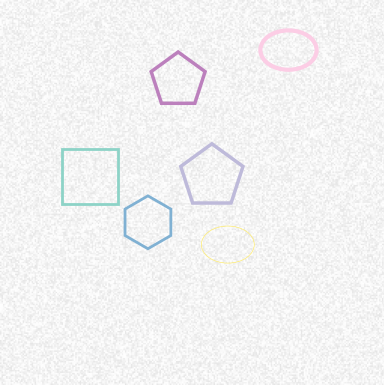[{"shape": "square", "thickness": 2, "radius": 0.36, "center": [0.233, 0.542]}, {"shape": "pentagon", "thickness": 2.5, "radius": 0.43, "center": [0.55, 0.541]}, {"shape": "hexagon", "thickness": 2, "radius": 0.34, "center": [0.384, 0.423]}, {"shape": "oval", "thickness": 3, "radius": 0.37, "center": [0.749, 0.87]}, {"shape": "pentagon", "thickness": 2.5, "radius": 0.37, "center": [0.463, 0.791]}, {"shape": "oval", "thickness": 0.5, "radius": 0.34, "center": [0.592, 0.365]}]